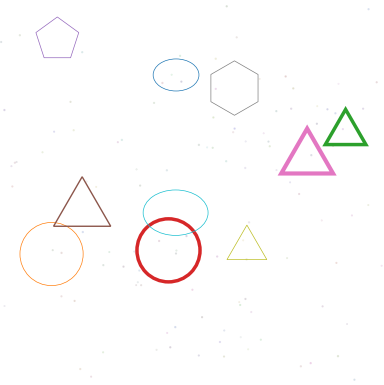[{"shape": "oval", "thickness": 0.5, "radius": 0.3, "center": [0.457, 0.805]}, {"shape": "circle", "thickness": 0.5, "radius": 0.41, "center": [0.134, 0.34]}, {"shape": "triangle", "thickness": 2.5, "radius": 0.3, "center": [0.898, 0.655]}, {"shape": "circle", "thickness": 2.5, "radius": 0.41, "center": [0.438, 0.35]}, {"shape": "pentagon", "thickness": 0.5, "radius": 0.29, "center": [0.149, 0.897]}, {"shape": "triangle", "thickness": 1, "radius": 0.43, "center": [0.213, 0.455]}, {"shape": "triangle", "thickness": 3, "radius": 0.39, "center": [0.798, 0.588]}, {"shape": "hexagon", "thickness": 0.5, "radius": 0.35, "center": [0.609, 0.771]}, {"shape": "triangle", "thickness": 0.5, "radius": 0.3, "center": [0.641, 0.356]}, {"shape": "oval", "thickness": 0.5, "radius": 0.42, "center": [0.456, 0.448]}]